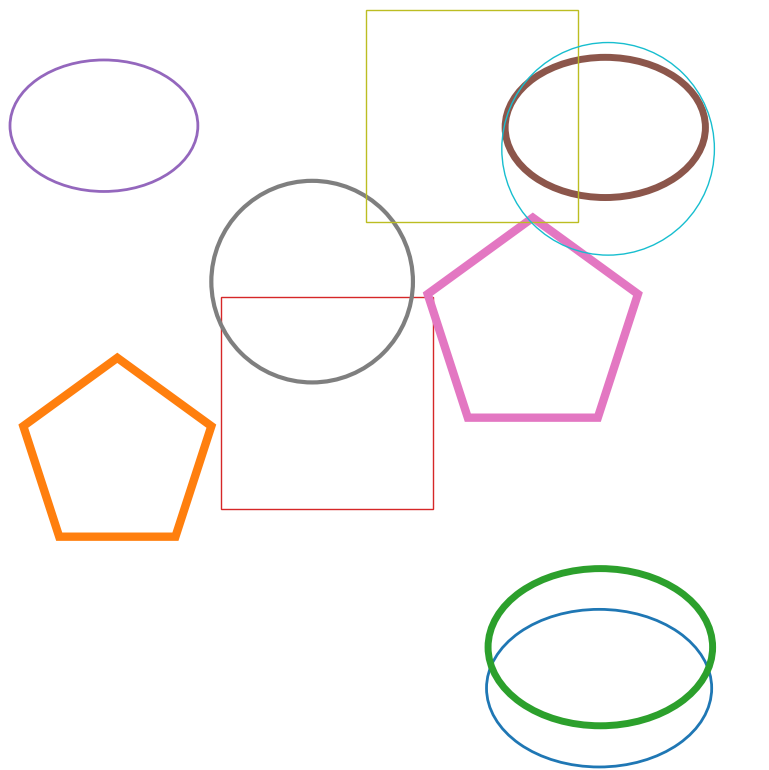[{"shape": "oval", "thickness": 1, "radius": 0.73, "center": [0.778, 0.106]}, {"shape": "pentagon", "thickness": 3, "radius": 0.64, "center": [0.152, 0.407]}, {"shape": "oval", "thickness": 2.5, "radius": 0.73, "center": [0.78, 0.159]}, {"shape": "square", "thickness": 0.5, "radius": 0.69, "center": [0.424, 0.476]}, {"shape": "oval", "thickness": 1, "radius": 0.61, "center": [0.135, 0.837]}, {"shape": "oval", "thickness": 2.5, "radius": 0.65, "center": [0.786, 0.835]}, {"shape": "pentagon", "thickness": 3, "radius": 0.72, "center": [0.692, 0.574]}, {"shape": "circle", "thickness": 1.5, "radius": 0.65, "center": [0.405, 0.634]}, {"shape": "square", "thickness": 0.5, "radius": 0.69, "center": [0.613, 0.849]}, {"shape": "circle", "thickness": 0.5, "radius": 0.69, "center": [0.79, 0.807]}]